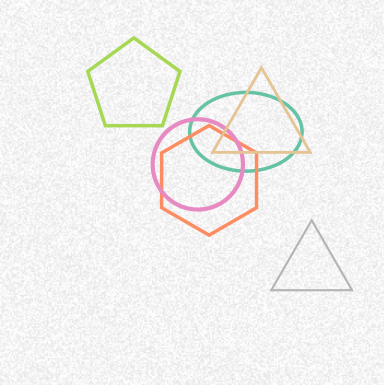[{"shape": "oval", "thickness": 2.5, "radius": 0.73, "center": [0.639, 0.658]}, {"shape": "hexagon", "thickness": 2.5, "radius": 0.71, "center": [0.543, 0.532]}, {"shape": "circle", "thickness": 3, "radius": 0.59, "center": [0.514, 0.573]}, {"shape": "pentagon", "thickness": 2.5, "radius": 0.63, "center": [0.348, 0.775]}, {"shape": "triangle", "thickness": 2, "radius": 0.73, "center": [0.679, 0.677]}, {"shape": "triangle", "thickness": 1.5, "radius": 0.61, "center": [0.81, 0.307]}]